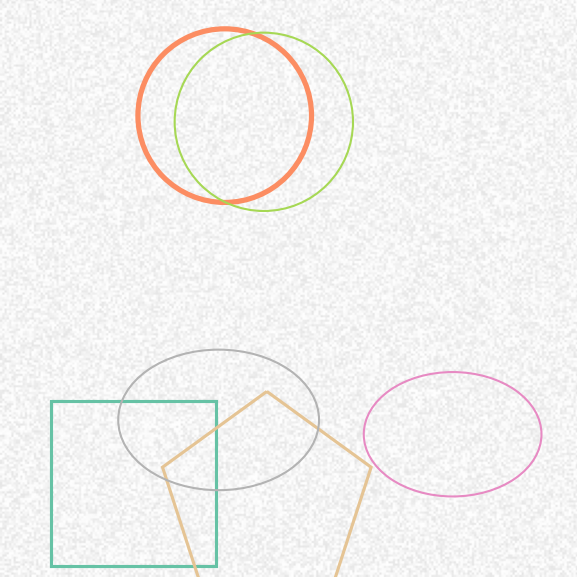[{"shape": "square", "thickness": 1.5, "radius": 0.71, "center": [0.231, 0.162]}, {"shape": "circle", "thickness": 2.5, "radius": 0.75, "center": [0.389, 0.799]}, {"shape": "oval", "thickness": 1, "radius": 0.77, "center": [0.784, 0.247]}, {"shape": "circle", "thickness": 1, "radius": 0.77, "center": [0.457, 0.788]}, {"shape": "pentagon", "thickness": 1.5, "radius": 0.95, "center": [0.462, 0.131]}, {"shape": "oval", "thickness": 1, "radius": 0.87, "center": [0.379, 0.272]}]